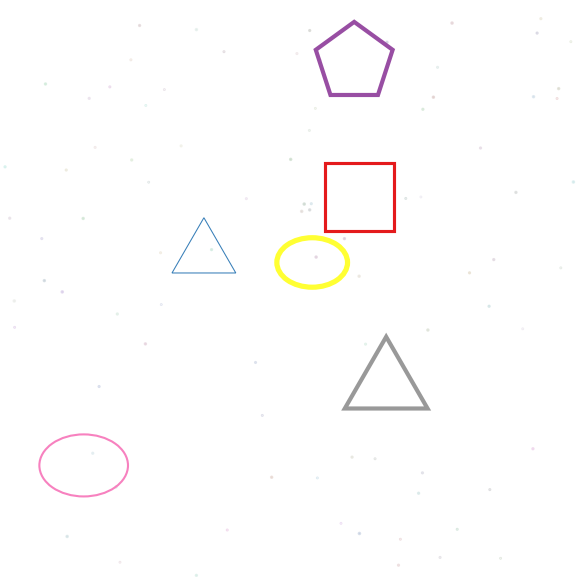[{"shape": "square", "thickness": 1.5, "radius": 0.3, "center": [0.623, 0.658]}, {"shape": "triangle", "thickness": 0.5, "radius": 0.32, "center": [0.353, 0.558]}, {"shape": "pentagon", "thickness": 2, "radius": 0.35, "center": [0.613, 0.891]}, {"shape": "oval", "thickness": 2.5, "radius": 0.31, "center": [0.541, 0.545]}, {"shape": "oval", "thickness": 1, "radius": 0.38, "center": [0.145, 0.193]}, {"shape": "triangle", "thickness": 2, "radius": 0.41, "center": [0.669, 0.333]}]